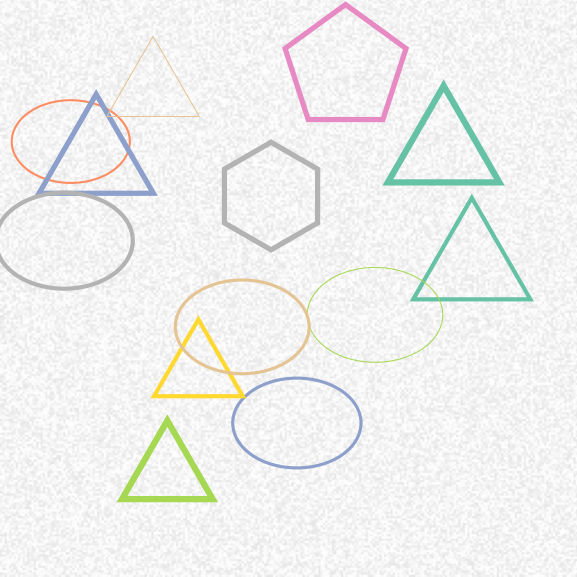[{"shape": "triangle", "thickness": 2, "radius": 0.59, "center": [0.817, 0.539]}, {"shape": "triangle", "thickness": 3, "radius": 0.56, "center": [0.768, 0.739]}, {"shape": "oval", "thickness": 1, "radius": 0.51, "center": [0.123, 0.754]}, {"shape": "oval", "thickness": 1.5, "radius": 0.56, "center": [0.514, 0.267]}, {"shape": "triangle", "thickness": 2.5, "radius": 0.57, "center": [0.167, 0.722]}, {"shape": "pentagon", "thickness": 2.5, "radius": 0.55, "center": [0.598, 0.881]}, {"shape": "triangle", "thickness": 3, "radius": 0.45, "center": [0.29, 0.18]}, {"shape": "oval", "thickness": 0.5, "radius": 0.59, "center": [0.649, 0.454]}, {"shape": "triangle", "thickness": 2, "radius": 0.44, "center": [0.343, 0.357]}, {"shape": "oval", "thickness": 1.5, "radius": 0.58, "center": [0.419, 0.433]}, {"shape": "triangle", "thickness": 0.5, "radius": 0.46, "center": [0.265, 0.844]}, {"shape": "hexagon", "thickness": 2.5, "radius": 0.47, "center": [0.469, 0.66]}, {"shape": "oval", "thickness": 2, "radius": 0.59, "center": [0.111, 0.582]}]